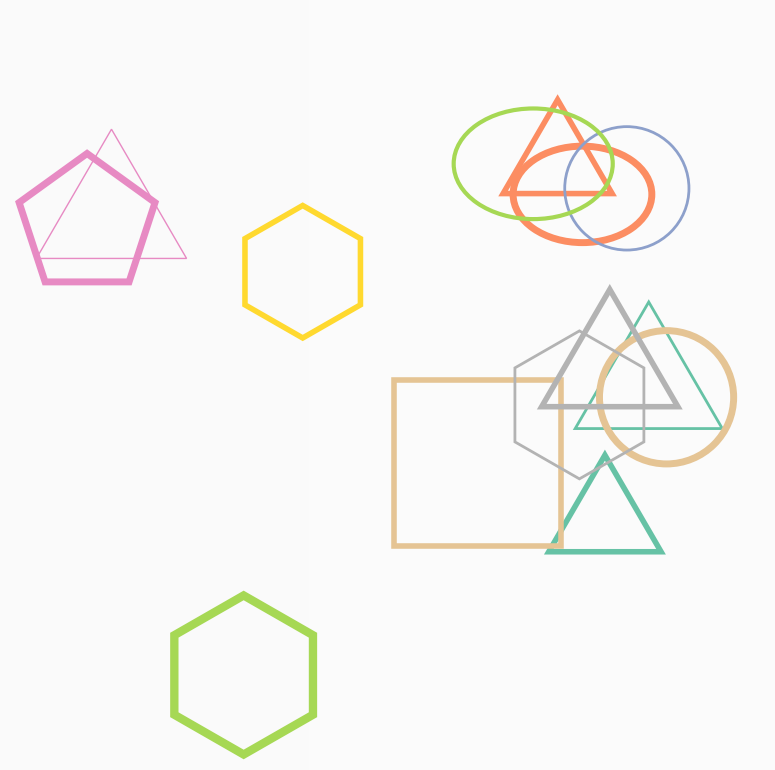[{"shape": "triangle", "thickness": 1, "radius": 0.55, "center": [0.837, 0.498]}, {"shape": "triangle", "thickness": 2, "radius": 0.42, "center": [0.781, 0.325]}, {"shape": "triangle", "thickness": 2, "radius": 0.41, "center": [0.719, 0.789]}, {"shape": "oval", "thickness": 2.5, "radius": 0.45, "center": [0.752, 0.748]}, {"shape": "circle", "thickness": 1, "radius": 0.4, "center": [0.809, 0.755]}, {"shape": "pentagon", "thickness": 2.5, "radius": 0.46, "center": [0.112, 0.708]}, {"shape": "triangle", "thickness": 0.5, "radius": 0.56, "center": [0.144, 0.72]}, {"shape": "hexagon", "thickness": 3, "radius": 0.52, "center": [0.314, 0.123]}, {"shape": "oval", "thickness": 1.5, "radius": 0.51, "center": [0.688, 0.787]}, {"shape": "hexagon", "thickness": 2, "radius": 0.43, "center": [0.391, 0.647]}, {"shape": "square", "thickness": 2, "radius": 0.54, "center": [0.616, 0.399]}, {"shape": "circle", "thickness": 2.5, "radius": 0.43, "center": [0.86, 0.484]}, {"shape": "hexagon", "thickness": 1, "radius": 0.48, "center": [0.748, 0.474]}, {"shape": "triangle", "thickness": 2, "radius": 0.51, "center": [0.787, 0.523]}]